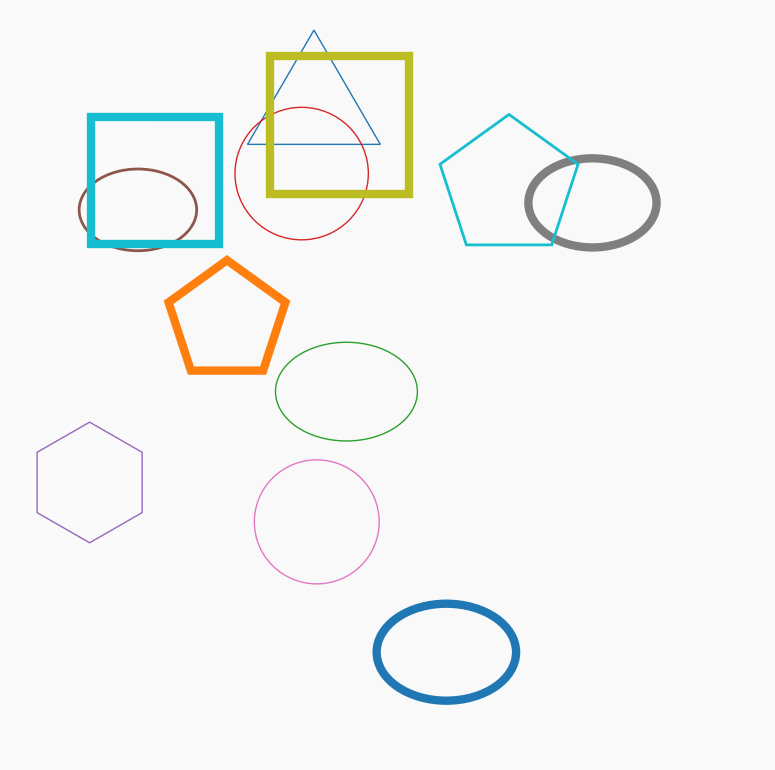[{"shape": "triangle", "thickness": 0.5, "radius": 0.49, "center": [0.405, 0.862]}, {"shape": "oval", "thickness": 3, "radius": 0.45, "center": [0.576, 0.153]}, {"shape": "pentagon", "thickness": 3, "radius": 0.4, "center": [0.293, 0.583]}, {"shape": "oval", "thickness": 0.5, "radius": 0.46, "center": [0.447, 0.491]}, {"shape": "circle", "thickness": 0.5, "radius": 0.43, "center": [0.389, 0.775]}, {"shape": "hexagon", "thickness": 0.5, "radius": 0.39, "center": [0.116, 0.373]}, {"shape": "oval", "thickness": 1, "radius": 0.38, "center": [0.178, 0.727]}, {"shape": "circle", "thickness": 0.5, "radius": 0.4, "center": [0.409, 0.322]}, {"shape": "oval", "thickness": 3, "radius": 0.41, "center": [0.764, 0.737]}, {"shape": "square", "thickness": 3, "radius": 0.45, "center": [0.438, 0.838]}, {"shape": "pentagon", "thickness": 1, "radius": 0.47, "center": [0.657, 0.758]}, {"shape": "square", "thickness": 3, "radius": 0.41, "center": [0.2, 0.766]}]